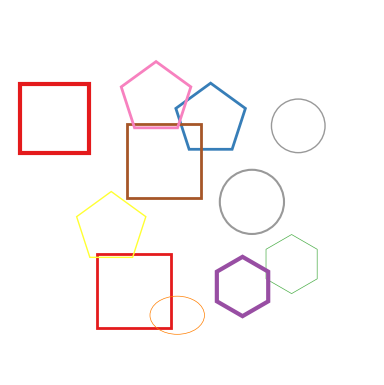[{"shape": "square", "thickness": 2, "radius": 0.48, "center": [0.347, 0.245]}, {"shape": "square", "thickness": 3, "radius": 0.44, "center": [0.141, 0.692]}, {"shape": "pentagon", "thickness": 2, "radius": 0.47, "center": [0.547, 0.689]}, {"shape": "hexagon", "thickness": 0.5, "radius": 0.38, "center": [0.757, 0.314]}, {"shape": "hexagon", "thickness": 3, "radius": 0.39, "center": [0.63, 0.256]}, {"shape": "oval", "thickness": 0.5, "radius": 0.35, "center": [0.46, 0.181]}, {"shape": "pentagon", "thickness": 1, "radius": 0.47, "center": [0.289, 0.408]}, {"shape": "square", "thickness": 2, "radius": 0.48, "center": [0.425, 0.582]}, {"shape": "pentagon", "thickness": 2, "radius": 0.48, "center": [0.405, 0.745]}, {"shape": "circle", "thickness": 1.5, "radius": 0.42, "center": [0.654, 0.476]}, {"shape": "circle", "thickness": 1, "radius": 0.35, "center": [0.775, 0.673]}]